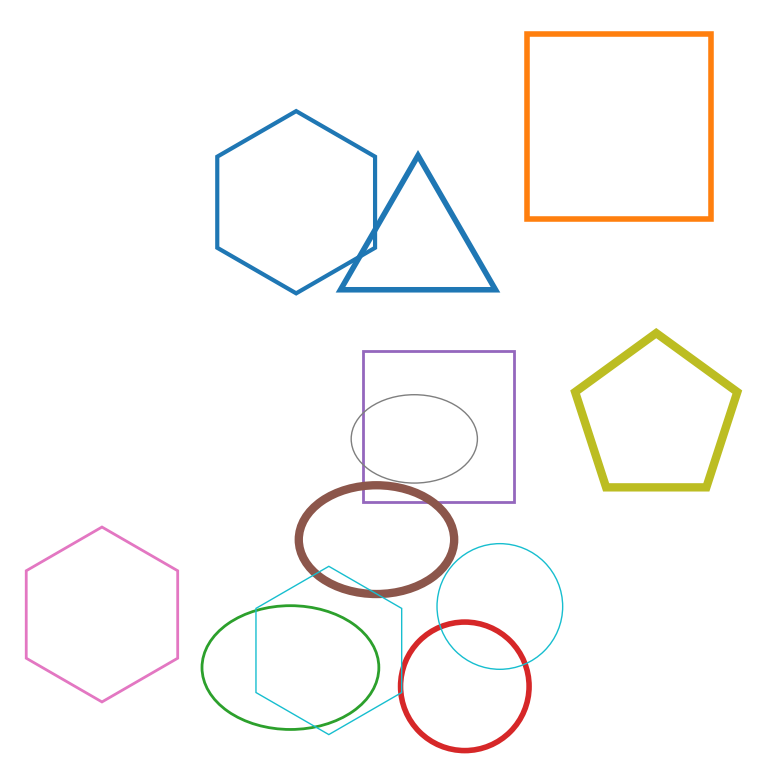[{"shape": "hexagon", "thickness": 1.5, "radius": 0.59, "center": [0.385, 0.737]}, {"shape": "triangle", "thickness": 2, "radius": 0.58, "center": [0.543, 0.682]}, {"shape": "square", "thickness": 2, "radius": 0.6, "center": [0.804, 0.836]}, {"shape": "oval", "thickness": 1, "radius": 0.57, "center": [0.377, 0.133]}, {"shape": "circle", "thickness": 2, "radius": 0.42, "center": [0.604, 0.109]}, {"shape": "square", "thickness": 1, "radius": 0.49, "center": [0.569, 0.446]}, {"shape": "oval", "thickness": 3, "radius": 0.5, "center": [0.489, 0.299]}, {"shape": "hexagon", "thickness": 1, "radius": 0.57, "center": [0.132, 0.202]}, {"shape": "oval", "thickness": 0.5, "radius": 0.41, "center": [0.538, 0.43]}, {"shape": "pentagon", "thickness": 3, "radius": 0.55, "center": [0.852, 0.457]}, {"shape": "circle", "thickness": 0.5, "radius": 0.41, "center": [0.649, 0.212]}, {"shape": "hexagon", "thickness": 0.5, "radius": 0.55, "center": [0.427, 0.155]}]